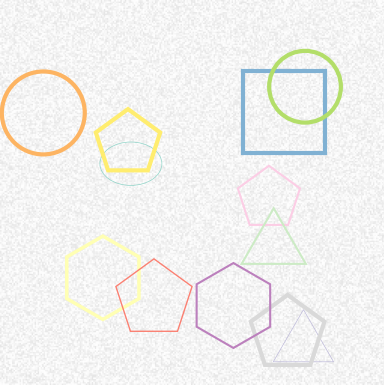[{"shape": "oval", "thickness": 0.5, "radius": 0.4, "center": [0.34, 0.575]}, {"shape": "hexagon", "thickness": 2.5, "radius": 0.54, "center": [0.267, 0.279]}, {"shape": "triangle", "thickness": 0.5, "radius": 0.45, "center": [0.788, 0.105]}, {"shape": "pentagon", "thickness": 1, "radius": 0.52, "center": [0.4, 0.224]}, {"shape": "square", "thickness": 3, "radius": 0.53, "center": [0.738, 0.71]}, {"shape": "circle", "thickness": 3, "radius": 0.54, "center": [0.112, 0.707]}, {"shape": "circle", "thickness": 3, "radius": 0.47, "center": [0.792, 0.775]}, {"shape": "pentagon", "thickness": 1.5, "radius": 0.42, "center": [0.698, 0.484]}, {"shape": "pentagon", "thickness": 3, "radius": 0.5, "center": [0.747, 0.134]}, {"shape": "hexagon", "thickness": 1.5, "radius": 0.55, "center": [0.606, 0.206]}, {"shape": "triangle", "thickness": 1.5, "radius": 0.48, "center": [0.711, 0.363]}, {"shape": "pentagon", "thickness": 3, "radius": 0.44, "center": [0.332, 0.629]}]